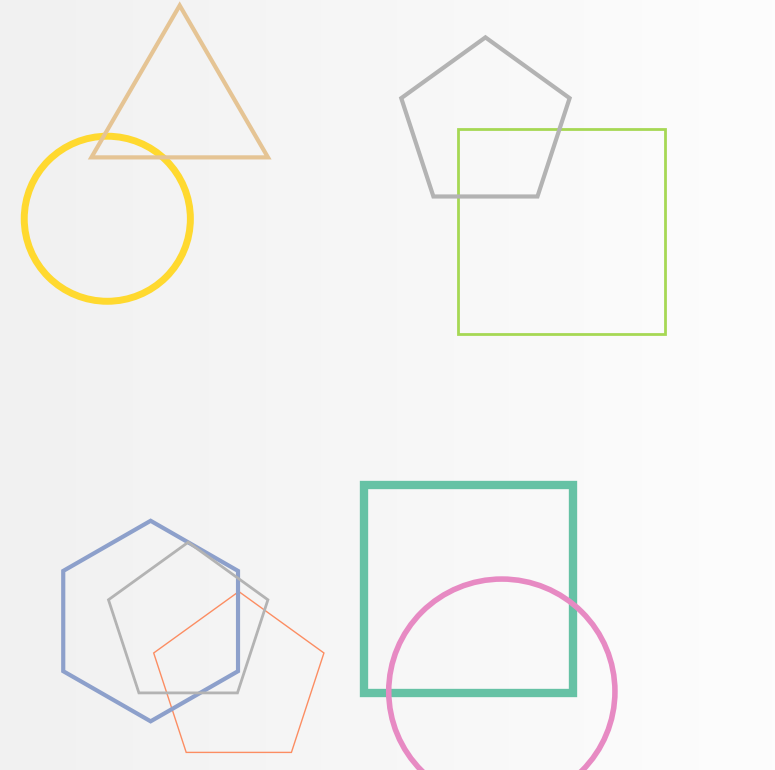[{"shape": "square", "thickness": 3, "radius": 0.67, "center": [0.605, 0.235]}, {"shape": "pentagon", "thickness": 0.5, "radius": 0.58, "center": [0.308, 0.116]}, {"shape": "hexagon", "thickness": 1.5, "radius": 0.65, "center": [0.194, 0.193]}, {"shape": "circle", "thickness": 2, "radius": 0.73, "center": [0.648, 0.102]}, {"shape": "square", "thickness": 1, "radius": 0.67, "center": [0.725, 0.699]}, {"shape": "circle", "thickness": 2.5, "radius": 0.54, "center": [0.138, 0.716]}, {"shape": "triangle", "thickness": 1.5, "radius": 0.66, "center": [0.232, 0.861]}, {"shape": "pentagon", "thickness": 1, "radius": 0.54, "center": [0.243, 0.188]}, {"shape": "pentagon", "thickness": 1.5, "radius": 0.57, "center": [0.626, 0.837]}]